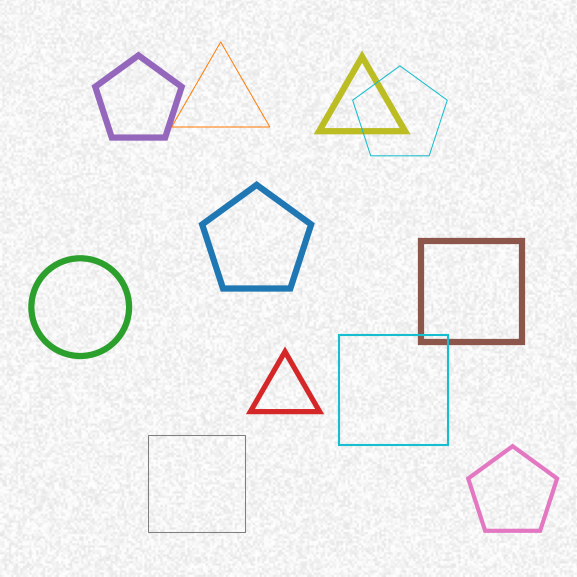[{"shape": "pentagon", "thickness": 3, "radius": 0.5, "center": [0.444, 0.58]}, {"shape": "triangle", "thickness": 0.5, "radius": 0.49, "center": [0.382, 0.828]}, {"shape": "circle", "thickness": 3, "radius": 0.42, "center": [0.139, 0.467]}, {"shape": "triangle", "thickness": 2.5, "radius": 0.35, "center": [0.494, 0.321]}, {"shape": "pentagon", "thickness": 3, "radius": 0.39, "center": [0.24, 0.825]}, {"shape": "square", "thickness": 3, "radius": 0.44, "center": [0.817, 0.494]}, {"shape": "pentagon", "thickness": 2, "radius": 0.4, "center": [0.888, 0.146]}, {"shape": "square", "thickness": 0.5, "radius": 0.42, "center": [0.34, 0.162]}, {"shape": "triangle", "thickness": 3, "radius": 0.43, "center": [0.627, 0.815]}, {"shape": "square", "thickness": 1, "radius": 0.47, "center": [0.681, 0.324]}, {"shape": "pentagon", "thickness": 0.5, "radius": 0.43, "center": [0.693, 0.799]}]